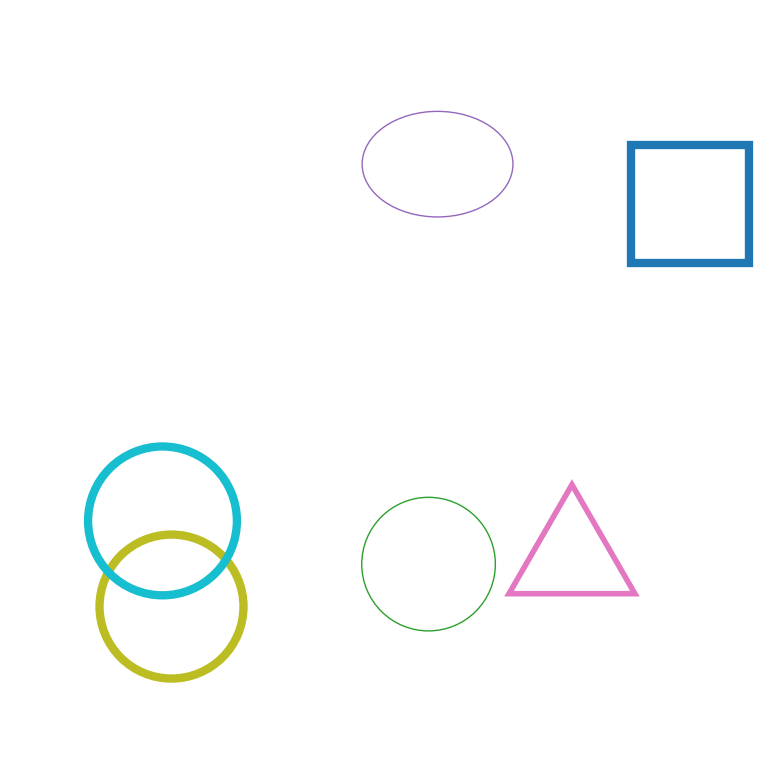[{"shape": "square", "thickness": 3, "radius": 0.38, "center": [0.896, 0.735]}, {"shape": "circle", "thickness": 0.5, "radius": 0.43, "center": [0.557, 0.267]}, {"shape": "oval", "thickness": 0.5, "radius": 0.49, "center": [0.568, 0.787]}, {"shape": "triangle", "thickness": 2, "radius": 0.47, "center": [0.743, 0.276]}, {"shape": "circle", "thickness": 3, "radius": 0.47, "center": [0.223, 0.212]}, {"shape": "circle", "thickness": 3, "radius": 0.48, "center": [0.211, 0.324]}]